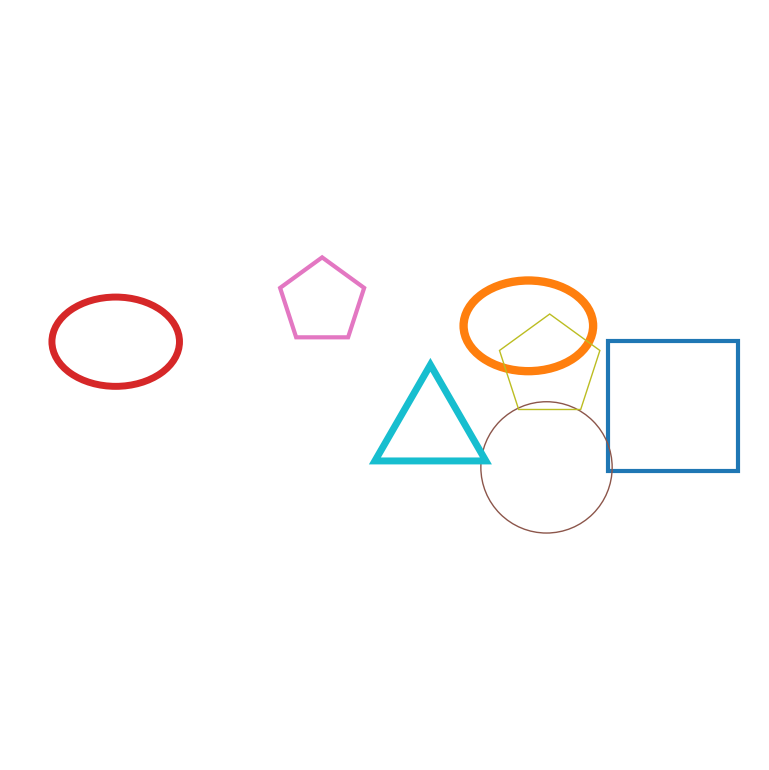[{"shape": "square", "thickness": 1.5, "radius": 0.42, "center": [0.874, 0.473]}, {"shape": "oval", "thickness": 3, "radius": 0.42, "center": [0.686, 0.577]}, {"shape": "oval", "thickness": 2.5, "radius": 0.41, "center": [0.15, 0.556]}, {"shape": "circle", "thickness": 0.5, "radius": 0.43, "center": [0.71, 0.393]}, {"shape": "pentagon", "thickness": 1.5, "radius": 0.29, "center": [0.418, 0.608]}, {"shape": "pentagon", "thickness": 0.5, "radius": 0.34, "center": [0.714, 0.524]}, {"shape": "triangle", "thickness": 2.5, "radius": 0.42, "center": [0.559, 0.443]}]